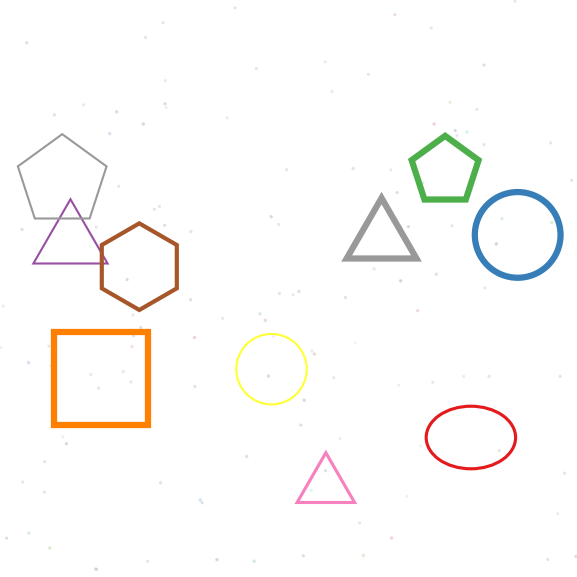[{"shape": "oval", "thickness": 1.5, "radius": 0.39, "center": [0.815, 0.242]}, {"shape": "circle", "thickness": 3, "radius": 0.37, "center": [0.896, 0.592]}, {"shape": "pentagon", "thickness": 3, "radius": 0.3, "center": [0.771, 0.703]}, {"shape": "triangle", "thickness": 1, "radius": 0.37, "center": [0.122, 0.58]}, {"shape": "square", "thickness": 3, "radius": 0.4, "center": [0.175, 0.344]}, {"shape": "circle", "thickness": 1, "radius": 0.3, "center": [0.47, 0.36]}, {"shape": "hexagon", "thickness": 2, "radius": 0.38, "center": [0.241, 0.537]}, {"shape": "triangle", "thickness": 1.5, "radius": 0.29, "center": [0.564, 0.158]}, {"shape": "triangle", "thickness": 3, "radius": 0.35, "center": [0.661, 0.586]}, {"shape": "pentagon", "thickness": 1, "radius": 0.4, "center": [0.108, 0.686]}]